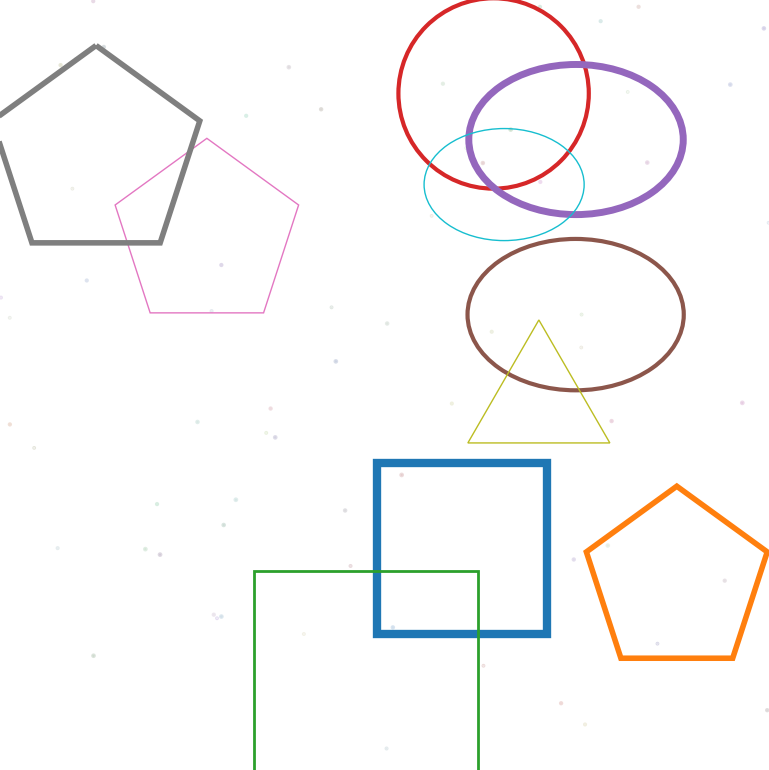[{"shape": "square", "thickness": 3, "radius": 0.55, "center": [0.6, 0.288]}, {"shape": "pentagon", "thickness": 2, "radius": 0.62, "center": [0.879, 0.245]}, {"shape": "square", "thickness": 1, "radius": 0.73, "center": [0.476, 0.113]}, {"shape": "circle", "thickness": 1.5, "radius": 0.62, "center": [0.641, 0.879]}, {"shape": "oval", "thickness": 2.5, "radius": 0.7, "center": [0.748, 0.819]}, {"shape": "oval", "thickness": 1.5, "radius": 0.7, "center": [0.748, 0.591]}, {"shape": "pentagon", "thickness": 0.5, "radius": 0.63, "center": [0.269, 0.695]}, {"shape": "pentagon", "thickness": 2, "radius": 0.71, "center": [0.125, 0.799]}, {"shape": "triangle", "thickness": 0.5, "radius": 0.53, "center": [0.7, 0.478]}, {"shape": "oval", "thickness": 0.5, "radius": 0.52, "center": [0.655, 0.76]}]